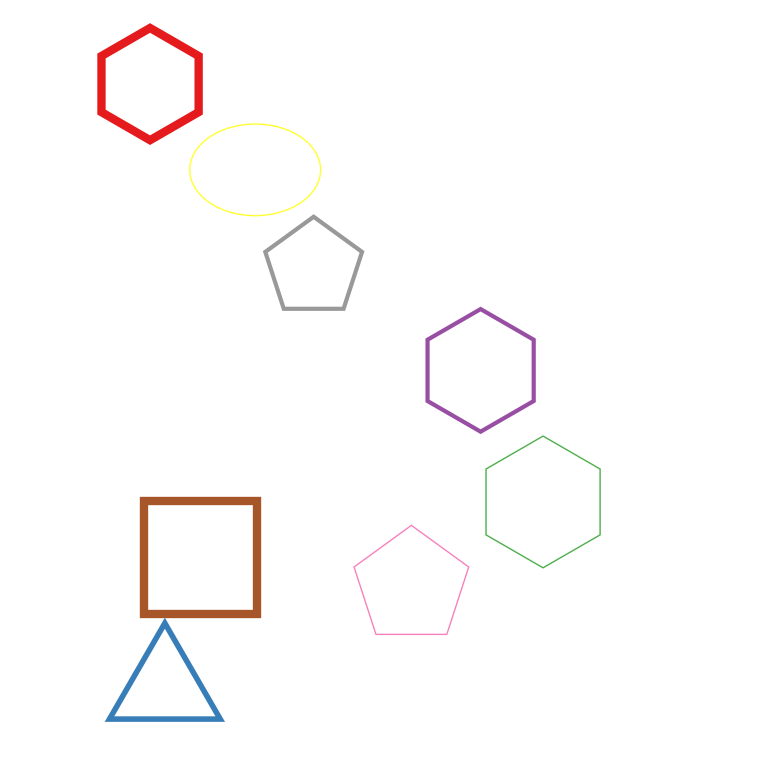[{"shape": "hexagon", "thickness": 3, "radius": 0.36, "center": [0.195, 0.891]}, {"shape": "triangle", "thickness": 2, "radius": 0.42, "center": [0.214, 0.108]}, {"shape": "hexagon", "thickness": 0.5, "radius": 0.43, "center": [0.705, 0.348]}, {"shape": "hexagon", "thickness": 1.5, "radius": 0.4, "center": [0.624, 0.519]}, {"shape": "oval", "thickness": 0.5, "radius": 0.42, "center": [0.331, 0.779]}, {"shape": "square", "thickness": 3, "radius": 0.37, "center": [0.261, 0.276]}, {"shape": "pentagon", "thickness": 0.5, "radius": 0.39, "center": [0.534, 0.239]}, {"shape": "pentagon", "thickness": 1.5, "radius": 0.33, "center": [0.407, 0.652]}]